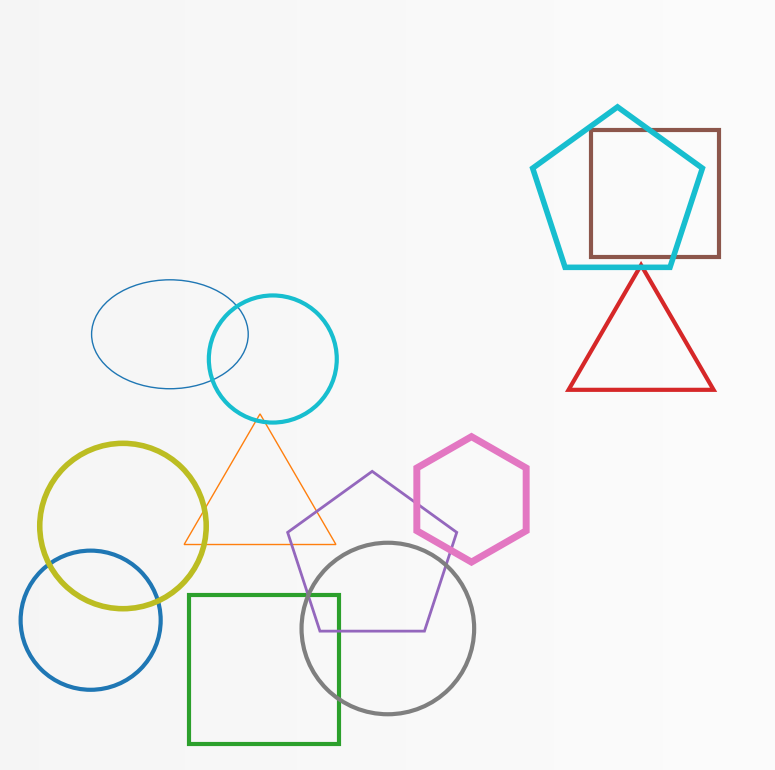[{"shape": "oval", "thickness": 0.5, "radius": 0.51, "center": [0.219, 0.566]}, {"shape": "circle", "thickness": 1.5, "radius": 0.45, "center": [0.117, 0.195]}, {"shape": "triangle", "thickness": 0.5, "radius": 0.57, "center": [0.336, 0.349]}, {"shape": "square", "thickness": 1.5, "radius": 0.48, "center": [0.341, 0.13]}, {"shape": "triangle", "thickness": 1.5, "radius": 0.54, "center": [0.827, 0.548]}, {"shape": "pentagon", "thickness": 1, "radius": 0.57, "center": [0.48, 0.273]}, {"shape": "square", "thickness": 1.5, "radius": 0.41, "center": [0.845, 0.748]}, {"shape": "hexagon", "thickness": 2.5, "radius": 0.41, "center": [0.608, 0.351]}, {"shape": "circle", "thickness": 1.5, "radius": 0.56, "center": [0.5, 0.184]}, {"shape": "circle", "thickness": 2, "radius": 0.54, "center": [0.159, 0.317]}, {"shape": "pentagon", "thickness": 2, "radius": 0.58, "center": [0.797, 0.746]}, {"shape": "circle", "thickness": 1.5, "radius": 0.41, "center": [0.352, 0.534]}]